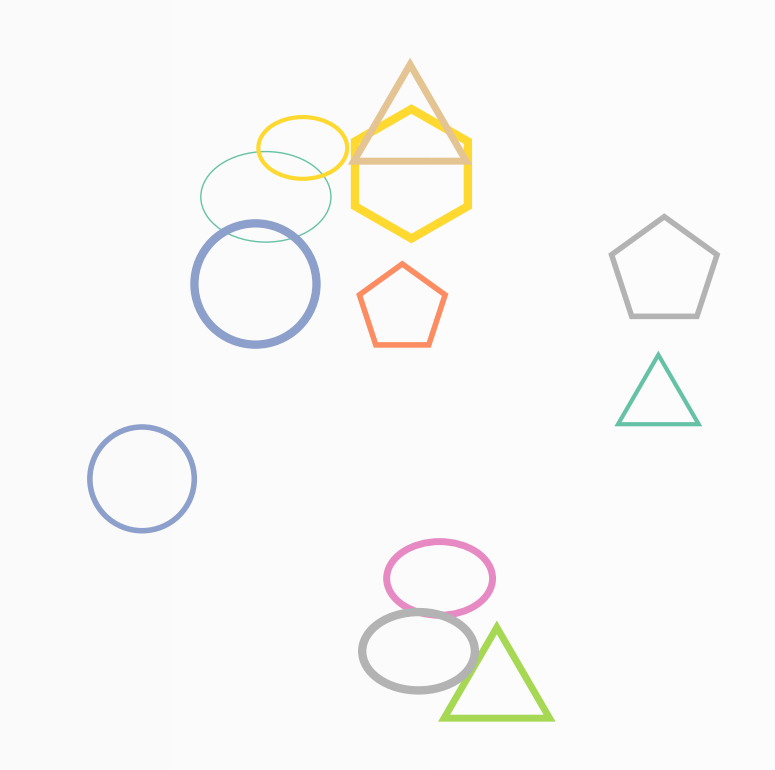[{"shape": "oval", "thickness": 0.5, "radius": 0.42, "center": [0.343, 0.744]}, {"shape": "triangle", "thickness": 1.5, "radius": 0.3, "center": [0.849, 0.479]}, {"shape": "pentagon", "thickness": 2, "radius": 0.29, "center": [0.519, 0.599]}, {"shape": "circle", "thickness": 2, "radius": 0.34, "center": [0.183, 0.378]}, {"shape": "circle", "thickness": 3, "radius": 0.39, "center": [0.33, 0.631]}, {"shape": "oval", "thickness": 2.5, "radius": 0.34, "center": [0.567, 0.249]}, {"shape": "triangle", "thickness": 2.5, "radius": 0.39, "center": [0.641, 0.107]}, {"shape": "hexagon", "thickness": 3, "radius": 0.42, "center": [0.531, 0.774]}, {"shape": "oval", "thickness": 1.5, "radius": 0.29, "center": [0.391, 0.808]}, {"shape": "triangle", "thickness": 2.5, "radius": 0.42, "center": [0.529, 0.833]}, {"shape": "pentagon", "thickness": 2, "radius": 0.36, "center": [0.857, 0.647]}, {"shape": "oval", "thickness": 3, "radius": 0.36, "center": [0.54, 0.154]}]